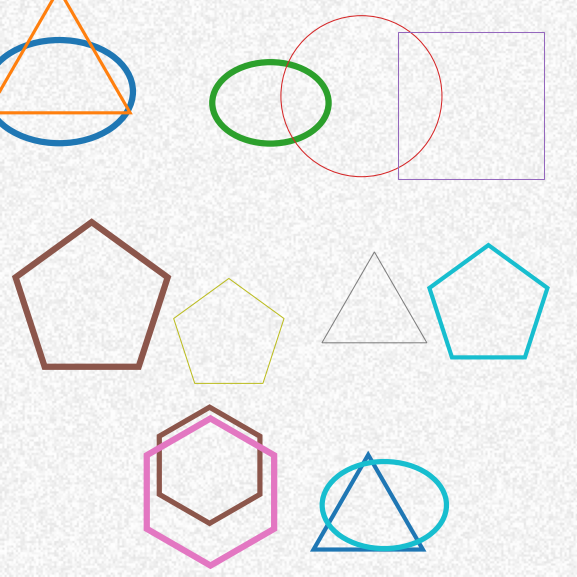[{"shape": "triangle", "thickness": 2, "radius": 0.55, "center": [0.638, 0.102]}, {"shape": "oval", "thickness": 3, "radius": 0.64, "center": [0.103, 0.84]}, {"shape": "triangle", "thickness": 1.5, "radius": 0.71, "center": [0.102, 0.875]}, {"shape": "oval", "thickness": 3, "radius": 0.5, "center": [0.468, 0.821]}, {"shape": "circle", "thickness": 0.5, "radius": 0.7, "center": [0.626, 0.833]}, {"shape": "square", "thickness": 0.5, "radius": 0.64, "center": [0.816, 0.817]}, {"shape": "hexagon", "thickness": 2.5, "radius": 0.5, "center": [0.363, 0.193]}, {"shape": "pentagon", "thickness": 3, "radius": 0.69, "center": [0.159, 0.476]}, {"shape": "hexagon", "thickness": 3, "radius": 0.64, "center": [0.364, 0.147]}, {"shape": "triangle", "thickness": 0.5, "radius": 0.52, "center": [0.648, 0.458]}, {"shape": "pentagon", "thickness": 0.5, "radius": 0.5, "center": [0.396, 0.417]}, {"shape": "oval", "thickness": 2.5, "radius": 0.54, "center": [0.666, 0.125]}, {"shape": "pentagon", "thickness": 2, "radius": 0.54, "center": [0.846, 0.467]}]